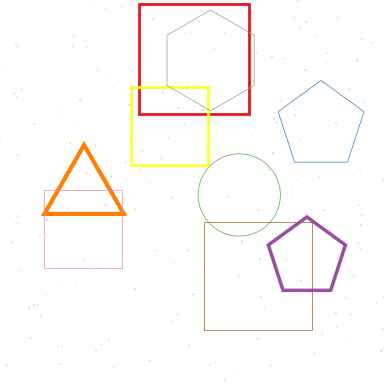[{"shape": "square", "thickness": 2, "radius": 0.71, "center": [0.505, 0.847]}, {"shape": "pentagon", "thickness": 0.5, "radius": 0.59, "center": [0.834, 0.674]}, {"shape": "circle", "thickness": 0.5, "radius": 0.53, "center": [0.621, 0.494]}, {"shape": "pentagon", "thickness": 2.5, "radius": 0.53, "center": [0.797, 0.331]}, {"shape": "triangle", "thickness": 3, "radius": 0.6, "center": [0.218, 0.504]}, {"shape": "square", "thickness": 2, "radius": 0.5, "center": [0.44, 0.673]}, {"shape": "square", "thickness": 0.5, "radius": 0.7, "center": [0.67, 0.283]}, {"shape": "square", "thickness": 0.5, "radius": 0.51, "center": [0.216, 0.404]}, {"shape": "hexagon", "thickness": 0.5, "radius": 0.65, "center": [0.547, 0.843]}]